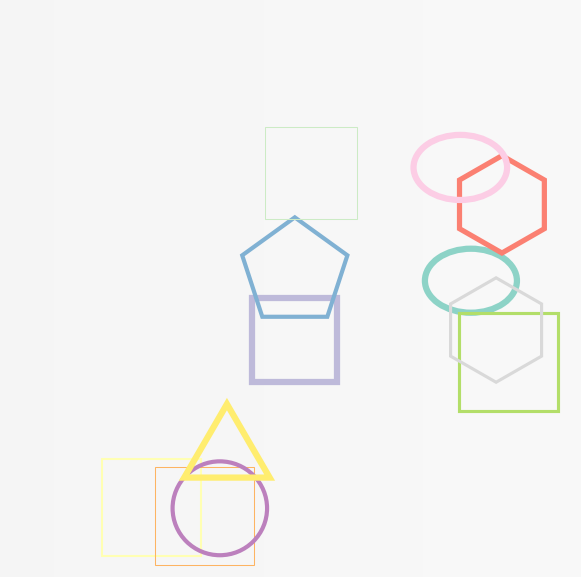[{"shape": "oval", "thickness": 3, "radius": 0.4, "center": [0.81, 0.513]}, {"shape": "square", "thickness": 1, "radius": 0.42, "center": [0.261, 0.12]}, {"shape": "square", "thickness": 3, "radius": 0.36, "center": [0.507, 0.41]}, {"shape": "hexagon", "thickness": 2.5, "radius": 0.42, "center": [0.864, 0.645]}, {"shape": "pentagon", "thickness": 2, "radius": 0.48, "center": [0.507, 0.528]}, {"shape": "square", "thickness": 0.5, "radius": 0.43, "center": [0.351, 0.106]}, {"shape": "square", "thickness": 1.5, "radius": 0.42, "center": [0.875, 0.373]}, {"shape": "oval", "thickness": 3, "radius": 0.4, "center": [0.792, 0.709]}, {"shape": "hexagon", "thickness": 1.5, "radius": 0.45, "center": [0.853, 0.428]}, {"shape": "circle", "thickness": 2, "radius": 0.41, "center": [0.378, 0.119]}, {"shape": "square", "thickness": 0.5, "radius": 0.4, "center": [0.535, 0.7]}, {"shape": "triangle", "thickness": 3, "radius": 0.42, "center": [0.39, 0.215]}]